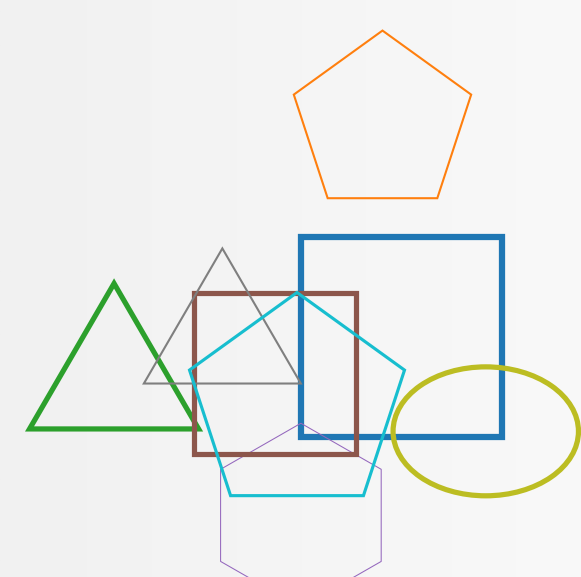[{"shape": "square", "thickness": 3, "radius": 0.86, "center": [0.691, 0.416]}, {"shape": "pentagon", "thickness": 1, "radius": 0.8, "center": [0.658, 0.786]}, {"shape": "triangle", "thickness": 2.5, "radius": 0.84, "center": [0.196, 0.34]}, {"shape": "hexagon", "thickness": 0.5, "radius": 0.8, "center": [0.518, 0.107]}, {"shape": "square", "thickness": 2.5, "radius": 0.7, "center": [0.473, 0.353]}, {"shape": "triangle", "thickness": 1, "radius": 0.78, "center": [0.383, 0.413]}, {"shape": "oval", "thickness": 2.5, "radius": 0.8, "center": [0.836, 0.252]}, {"shape": "pentagon", "thickness": 1.5, "radius": 0.97, "center": [0.511, 0.298]}]